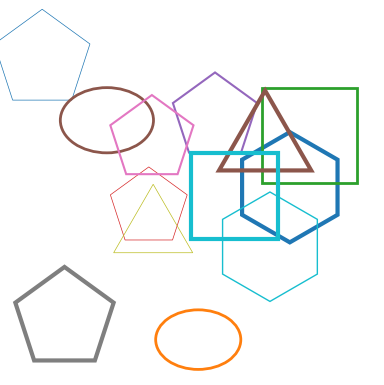[{"shape": "pentagon", "thickness": 0.5, "radius": 0.65, "center": [0.11, 0.845]}, {"shape": "hexagon", "thickness": 3, "radius": 0.72, "center": [0.753, 0.514]}, {"shape": "oval", "thickness": 2, "radius": 0.55, "center": [0.515, 0.118]}, {"shape": "square", "thickness": 2, "radius": 0.62, "center": [0.803, 0.648]}, {"shape": "pentagon", "thickness": 0.5, "radius": 0.52, "center": [0.386, 0.462]}, {"shape": "pentagon", "thickness": 1.5, "radius": 0.58, "center": [0.559, 0.697]}, {"shape": "triangle", "thickness": 3, "radius": 0.69, "center": [0.689, 0.626]}, {"shape": "oval", "thickness": 2, "radius": 0.61, "center": [0.278, 0.688]}, {"shape": "pentagon", "thickness": 1.5, "radius": 0.57, "center": [0.395, 0.64]}, {"shape": "pentagon", "thickness": 3, "radius": 0.67, "center": [0.168, 0.172]}, {"shape": "triangle", "thickness": 0.5, "radius": 0.59, "center": [0.398, 0.403]}, {"shape": "square", "thickness": 3, "radius": 0.56, "center": [0.608, 0.491]}, {"shape": "hexagon", "thickness": 1, "radius": 0.71, "center": [0.701, 0.359]}]